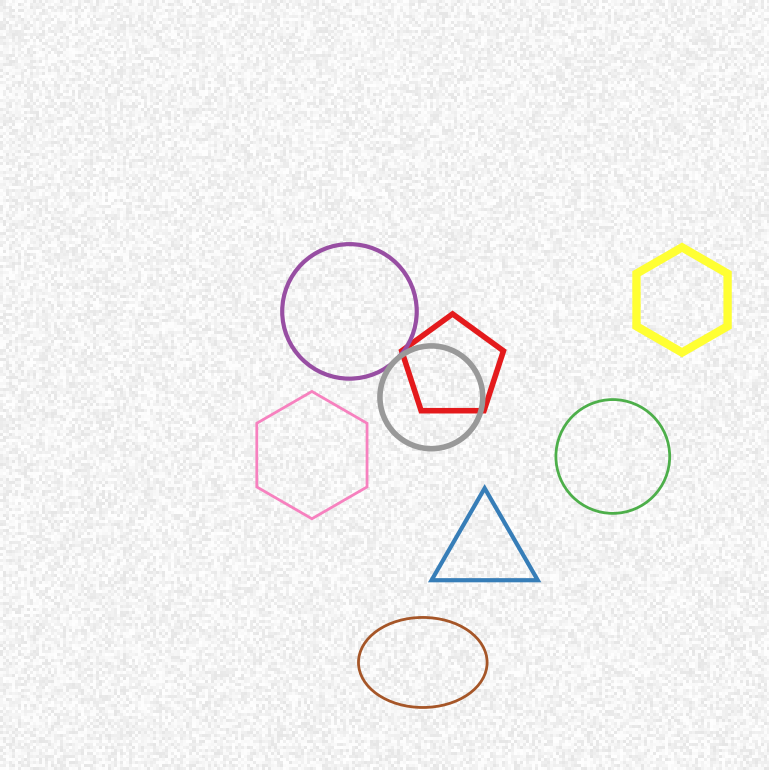[{"shape": "pentagon", "thickness": 2, "radius": 0.35, "center": [0.588, 0.523]}, {"shape": "triangle", "thickness": 1.5, "radius": 0.4, "center": [0.629, 0.286]}, {"shape": "circle", "thickness": 1, "radius": 0.37, "center": [0.796, 0.407]}, {"shape": "circle", "thickness": 1.5, "radius": 0.44, "center": [0.454, 0.596]}, {"shape": "hexagon", "thickness": 3, "radius": 0.34, "center": [0.886, 0.61]}, {"shape": "oval", "thickness": 1, "radius": 0.42, "center": [0.549, 0.14]}, {"shape": "hexagon", "thickness": 1, "radius": 0.41, "center": [0.405, 0.409]}, {"shape": "circle", "thickness": 2, "radius": 0.33, "center": [0.56, 0.484]}]